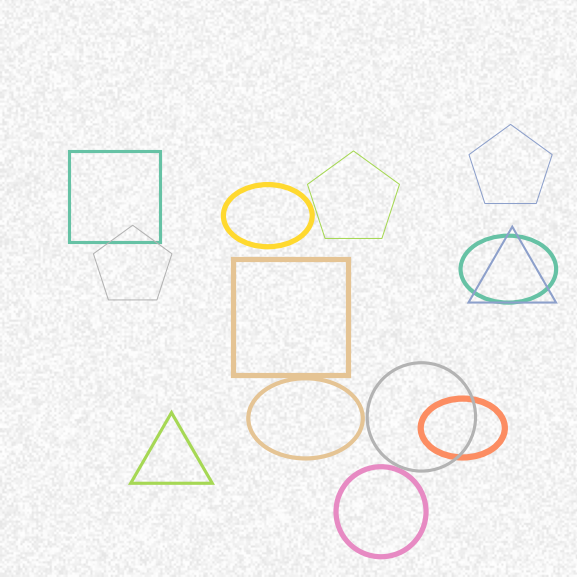[{"shape": "oval", "thickness": 2, "radius": 0.41, "center": [0.88, 0.533]}, {"shape": "square", "thickness": 1.5, "radius": 0.39, "center": [0.198, 0.659]}, {"shape": "oval", "thickness": 3, "radius": 0.36, "center": [0.801, 0.258]}, {"shape": "triangle", "thickness": 1, "radius": 0.44, "center": [0.887, 0.519]}, {"shape": "pentagon", "thickness": 0.5, "radius": 0.38, "center": [0.884, 0.708]}, {"shape": "circle", "thickness": 2.5, "radius": 0.39, "center": [0.66, 0.113]}, {"shape": "pentagon", "thickness": 0.5, "radius": 0.42, "center": [0.612, 0.654]}, {"shape": "triangle", "thickness": 1.5, "radius": 0.41, "center": [0.297, 0.203]}, {"shape": "oval", "thickness": 2.5, "radius": 0.38, "center": [0.464, 0.626]}, {"shape": "oval", "thickness": 2, "radius": 0.5, "center": [0.529, 0.275]}, {"shape": "square", "thickness": 2.5, "radius": 0.5, "center": [0.503, 0.45]}, {"shape": "pentagon", "thickness": 0.5, "radius": 0.36, "center": [0.23, 0.538]}, {"shape": "circle", "thickness": 1.5, "radius": 0.47, "center": [0.73, 0.277]}]